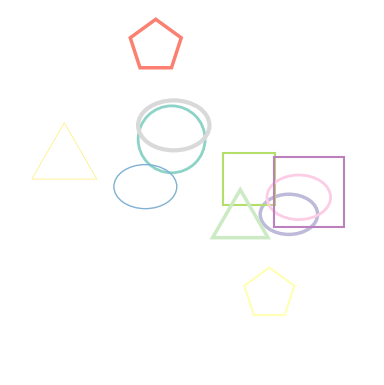[{"shape": "circle", "thickness": 2, "radius": 0.43, "center": [0.446, 0.638]}, {"shape": "pentagon", "thickness": 1.5, "radius": 0.34, "center": [0.699, 0.237]}, {"shape": "oval", "thickness": 2.5, "radius": 0.37, "center": [0.75, 0.443]}, {"shape": "pentagon", "thickness": 2.5, "radius": 0.35, "center": [0.405, 0.88]}, {"shape": "oval", "thickness": 1, "radius": 0.41, "center": [0.377, 0.515]}, {"shape": "square", "thickness": 1.5, "radius": 0.34, "center": [0.647, 0.536]}, {"shape": "oval", "thickness": 2, "radius": 0.41, "center": [0.776, 0.488]}, {"shape": "oval", "thickness": 3, "radius": 0.46, "center": [0.451, 0.674]}, {"shape": "square", "thickness": 1.5, "radius": 0.45, "center": [0.803, 0.501]}, {"shape": "triangle", "thickness": 2.5, "radius": 0.42, "center": [0.624, 0.424]}, {"shape": "triangle", "thickness": 0.5, "radius": 0.49, "center": [0.167, 0.584]}]